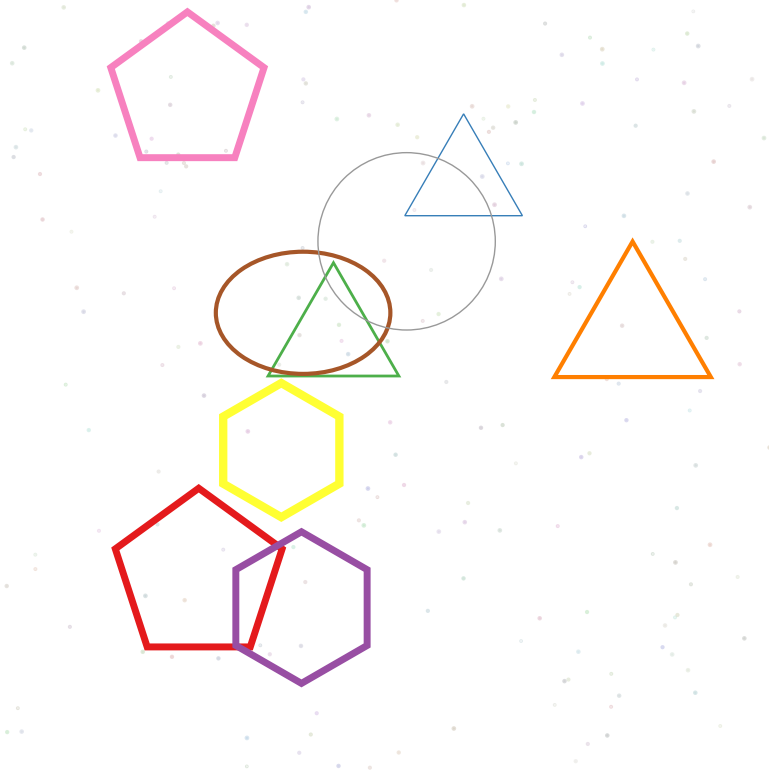[{"shape": "pentagon", "thickness": 2.5, "radius": 0.57, "center": [0.258, 0.252]}, {"shape": "triangle", "thickness": 0.5, "radius": 0.44, "center": [0.602, 0.764]}, {"shape": "triangle", "thickness": 1, "radius": 0.49, "center": [0.433, 0.561]}, {"shape": "hexagon", "thickness": 2.5, "radius": 0.49, "center": [0.392, 0.211]}, {"shape": "triangle", "thickness": 1.5, "radius": 0.59, "center": [0.822, 0.569]}, {"shape": "hexagon", "thickness": 3, "radius": 0.44, "center": [0.365, 0.415]}, {"shape": "oval", "thickness": 1.5, "radius": 0.57, "center": [0.394, 0.594]}, {"shape": "pentagon", "thickness": 2.5, "radius": 0.52, "center": [0.243, 0.88]}, {"shape": "circle", "thickness": 0.5, "radius": 0.58, "center": [0.528, 0.687]}]